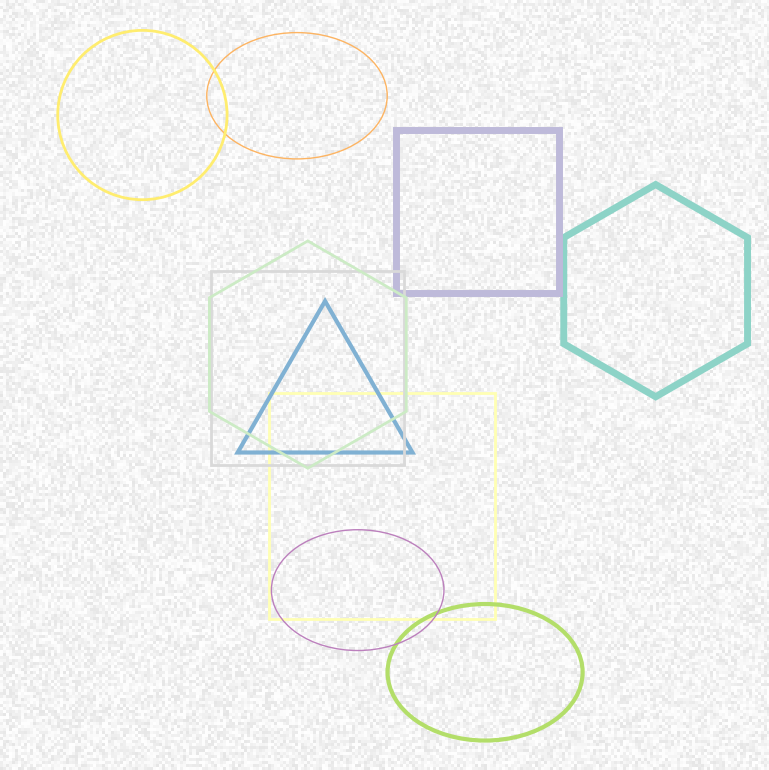[{"shape": "hexagon", "thickness": 2.5, "radius": 0.69, "center": [0.852, 0.623]}, {"shape": "square", "thickness": 1, "radius": 0.73, "center": [0.496, 0.342]}, {"shape": "square", "thickness": 2.5, "radius": 0.53, "center": [0.621, 0.725]}, {"shape": "triangle", "thickness": 1.5, "radius": 0.66, "center": [0.422, 0.478]}, {"shape": "oval", "thickness": 0.5, "radius": 0.59, "center": [0.386, 0.876]}, {"shape": "oval", "thickness": 1.5, "radius": 0.63, "center": [0.63, 0.127]}, {"shape": "square", "thickness": 1, "radius": 0.63, "center": [0.399, 0.522]}, {"shape": "oval", "thickness": 0.5, "radius": 0.56, "center": [0.465, 0.234]}, {"shape": "hexagon", "thickness": 1, "radius": 0.74, "center": [0.4, 0.54]}, {"shape": "circle", "thickness": 1, "radius": 0.55, "center": [0.185, 0.851]}]